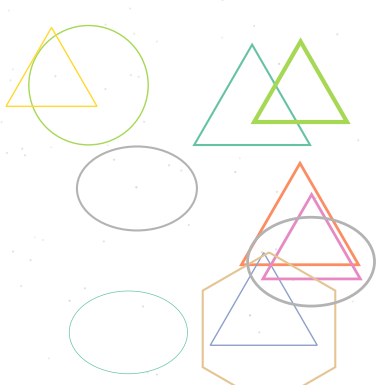[{"shape": "triangle", "thickness": 1.5, "radius": 0.87, "center": [0.655, 0.71]}, {"shape": "oval", "thickness": 0.5, "radius": 0.77, "center": [0.333, 0.137]}, {"shape": "triangle", "thickness": 2, "radius": 0.88, "center": [0.779, 0.4]}, {"shape": "triangle", "thickness": 1, "radius": 0.8, "center": [0.685, 0.183]}, {"shape": "triangle", "thickness": 2, "radius": 0.73, "center": [0.809, 0.349]}, {"shape": "triangle", "thickness": 3, "radius": 0.7, "center": [0.781, 0.753]}, {"shape": "circle", "thickness": 1, "radius": 0.78, "center": [0.23, 0.779]}, {"shape": "triangle", "thickness": 1, "radius": 0.68, "center": [0.134, 0.792]}, {"shape": "hexagon", "thickness": 1.5, "radius": 0.99, "center": [0.699, 0.146]}, {"shape": "oval", "thickness": 1.5, "radius": 0.78, "center": [0.356, 0.51]}, {"shape": "oval", "thickness": 2, "radius": 0.82, "center": [0.808, 0.32]}]